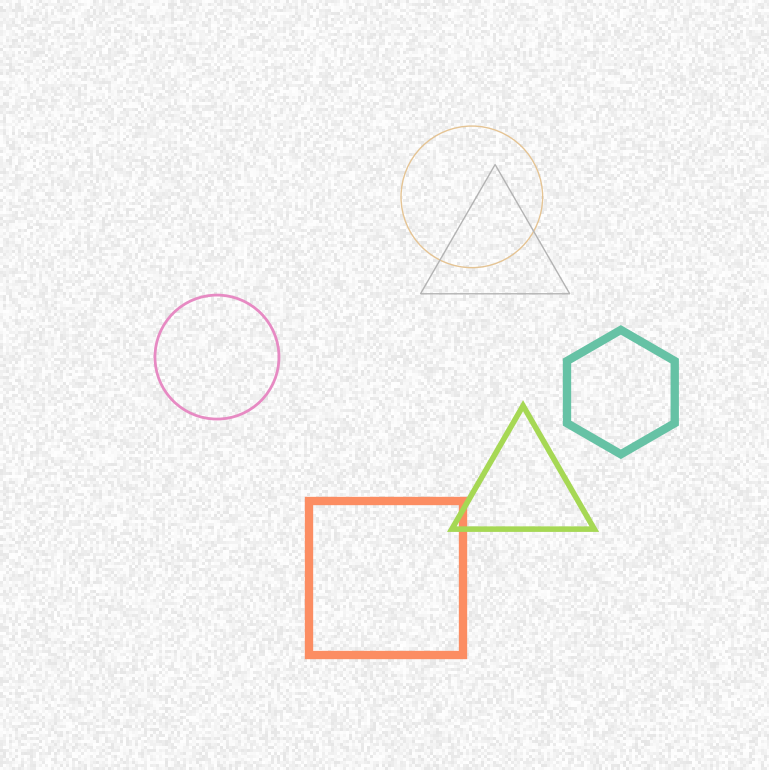[{"shape": "hexagon", "thickness": 3, "radius": 0.4, "center": [0.806, 0.491]}, {"shape": "square", "thickness": 3, "radius": 0.5, "center": [0.502, 0.25]}, {"shape": "circle", "thickness": 1, "radius": 0.4, "center": [0.282, 0.536]}, {"shape": "triangle", "thickness": 2, "radius": 0.53, "center": [0.679, 0.366]}, {"shape": "circle", "thickness": 0.5, "radius": 0.46, "center": [0.613, 0.744]}, {"shape": "triangle", "thickness": 0.5, "radius": 0.56, "center": [0.643, 0.674]}]